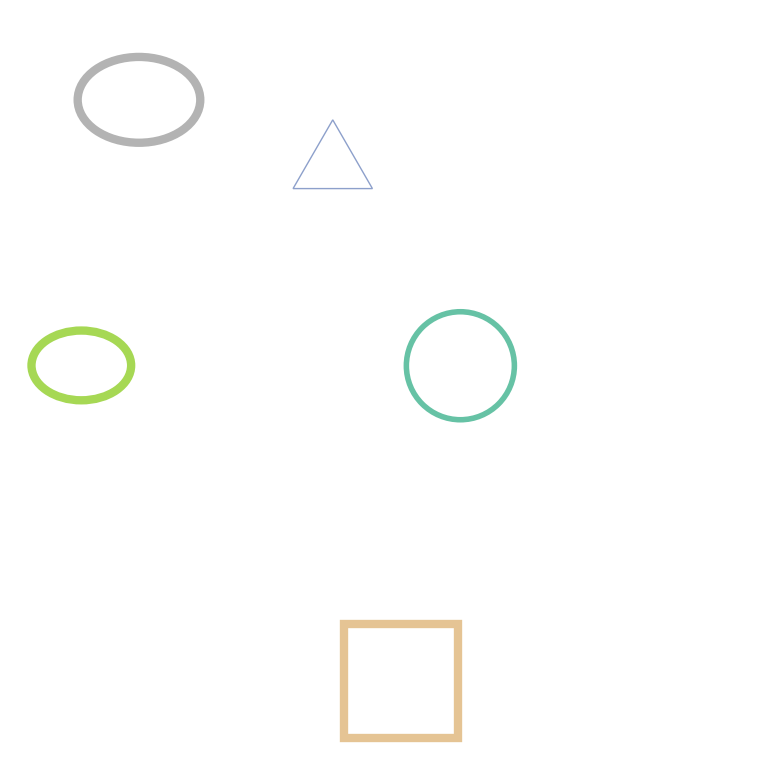[{"shape": "circle", "thickness": 2, "radius": 0.35, "center": [0.598, 0.525]}, {"shape": "triangle", "thickness": 0.5, "radius": 0.3, "center": [0.432, 0.785]}, {"shape": "oval", "thickness": 3, "radius": 0.32, "center": [0.106, 0.525]}, {"shape": "square", "thickness": 3, "radius": 0.37, "center": [0.521, 0.116]}, {"shape": "oval", "thickness": 3, "radius": 0.4, "center": [0.18, 0.87]}]